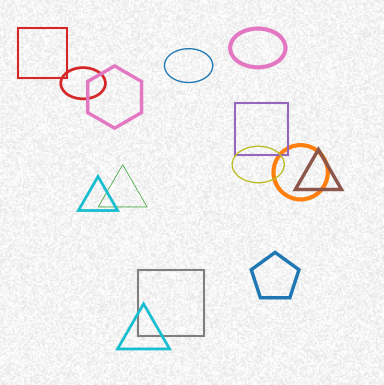[{"shape": "oval", "thickness": 1, "radius": 0.31, "center": [0.49, 0.83]}, {"shape": "pentagon", "thickness": 2.5, "radius": 0.33, "center": [0.715, 0.279]}, {"shape": "circle", "thickness": 3, "radius": 0.35, "center": [0.781, 0.553]}, {"shape": "triangle", "thickness": 0.5, "radius": 0.37, "center": [0.319, 0.499]}, {"shape": "oval", "thickness": 2, "radius": 0.29, "center": [0.216, 0.784]}, {"shape": "square", "thickness": 1.5, "radius": 0.32, "center": [0.11, 0.863]}, {"shape": "square", "thickness": 1.5, "radius": 0.34, "center": [0.679, 0.665]}, {"shape": "triangle", "thickness": 2.5, "radius": 0.35, "center": [0.827, 0.542]}, {"shape": "hexagon", "thickness": 2.5, "radius": 0.4, "center": [0.298, 0.748]}, {"shape": "oval", "thickness": 3, "radius": 0.36, "center": [0.67, 0.875]}, {"shape": "square", "thickness": 1.5, "radius": 0.43, "center": [0.445, 0.213]}, {"shape": "oval", "thickness": 1, "radius": 0.34, "center": [0.671, 0.573]}, {"shape": "triangle", "thickness": 2, "radius": 0.29, "center": [0.255, 0.483]}, {"shape": "triangle", "thickness": 2, "radius": 0.39, "center": [0.373, 0.133]}]